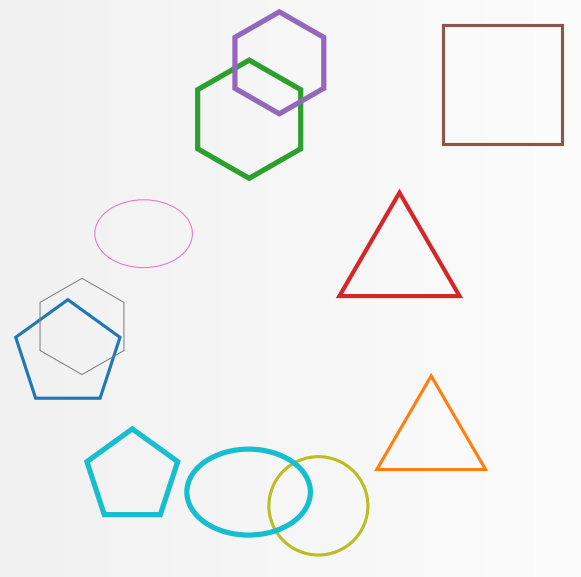[{"shape": "pentagon", "thickness": 1.5, "radius": 0.47, "center": [0.117, 0.386]}, {"shape": "triangle", "thickness": 1.5, "radius": 0.54, "center": [0.742, 0.24]}, {"shape": "hexagon", "thickness": 2.5, "radius": 0.51, "center": [0.429, 0.793]}, {"shape": "triangle", "thickness": 2, "radius": 0.6, "center": [0.687, 0.546]}, {"shape": "hexagon", "thickness": 2.5, "radius": 0.44, "center": [0.481, 0.89]}, {"shape": "square", "thickness": 1.5, "radius": 0.51, "center": [0.865, 0.852]}, {"shape": "oval", "thickness": 0.5, "radius": 0.42, "center": [0.247, 0.594]}, {"shape": "hexagon", "thickness": 0.5, "radius": 0.42, "center": [0.141, 0.434]}, {"shape": "circle", "thickness": 1.5, "radius": 0.43, "center": [0.548, 0.123]}, {"shape": "oval", "thickness": 2.5, "radius": 0.53, "center": [0.428, 0.147]}, {"shape": "pentagon", "thickness": 2.5, "radius": 0.41, "center": [0.228, 0.174]}]